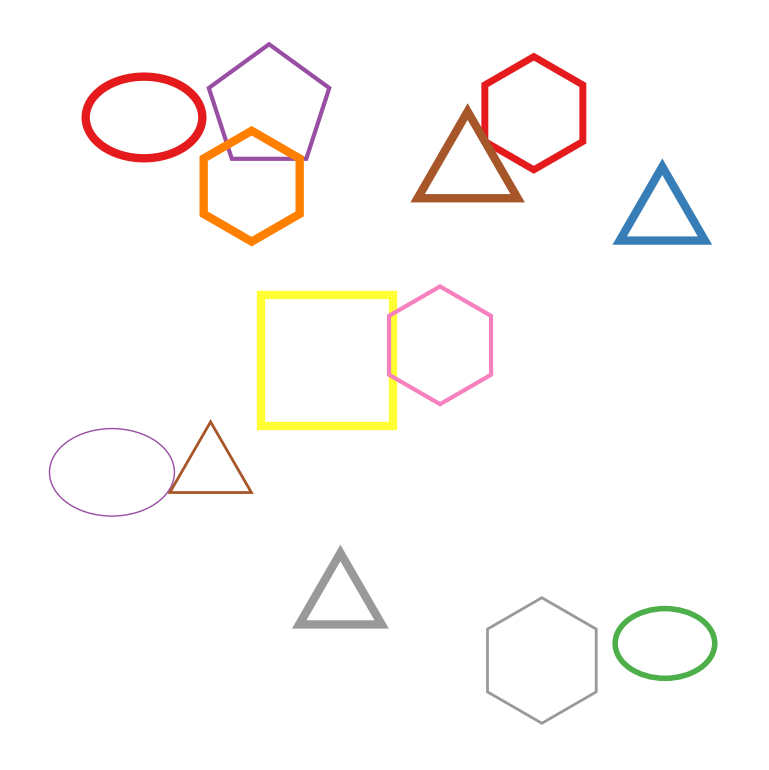[{"shape": "oval", "thickness": 3, "radius": 0.38, "center": [0.187, 0.847]}, {"shape": "hexagon", "thickness": 2.5, "radius": 0.37, "center": [0.693, 0.853]}, {"shape": "triangle", "thickness": 3, "radius": 0.32, "center": [0.86, 0.72]}, {"shape": "oval", "thickness": 2, "radius": 0.32, "center": [0.864, 0.164]}, {"shape": "pentagon", "thickness": 1.5, "radius": 0.41, "center": [0.349, 0.86]}, {"shape": "oval", "thickness": 0.5, "radius": 0.41, "center": [0.145, 0.387]}, {"shape": "hexagon", "thickness": 3, "radius": 0.36, "center": [0.327, 0.758]}, {"shape": "square", "thickness": 3, "radius": 0.43, "center": [0.424, 0.532]}, {"shape": "triangle", "thickness": 1, "radius": 0.31, "center": [0.274, 0.391]}, {"shape": "triangle", "thickness": 3, "radius": 0.38, "center": [0.607, 0.78]}, {"shape": "hexagon", "thickness": 1.5, "radius": 0.38, "center": [0.571, 0.552]}, {"shape": "triangle", "thickness": 3, "radius": 0.31, "center": [0.442, 0.22]}, {"shape": "hexagon", "thickness": 1, "radius": 0.41, "center": [0.704, 0.142]}]